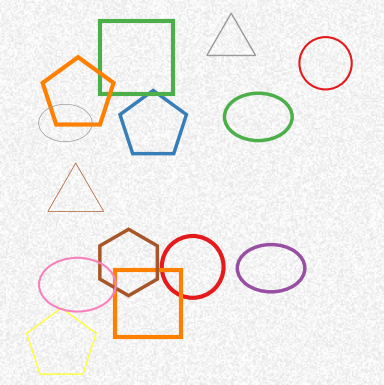[{"shape": "circle", "thickness": 3, "radius": 0.4, "center": [0.5, 0.307]}, {"shape": "circle", "thickness": 1.5, "radius": 0.34, "center": [0.846, 0.836]}, {"shape": "pentagon", "thickness": 2.5, "radius": 0.45, "center": [0.398, 0.674]}, {"shape": "oval", "thickness": 2.5, "radius": 0.44, "center": [0.671, 0.696]}, {"shape": "square", "thickness": 3, "radius": 0.47, "center": [0.355, 0.851]}, {"shape": "oval", "thickness": 2.5, "radius": 0.44, "center": [0.704, 0.303]}, {"shape": "square", "thickness": 3, "radius": 0.43, "center": [0.384, 0.212]}, {"shape": "pentagon", "thickness": 3, "radius": 0.48, "center": [0.203, 0.755]}, {"shape": "pentagon", "thickness": 1, "radius": 0.47, "center": [0.16, 0.105]}, {"shape": "triangle", "thickness": 0.5, "radius": 0.42, "center": [0.197, 0.493]}, {"shape": "hexagon", "thickness": 2.5, "radius": 0.43, "center": [0.334, 0.318]}, {"shape": "oval", "thickness": 1.5, "radius": 0.5, "center": [0.201, 0.261]}, {"shape": "oval", "thickness": 0.5, "radius": 0.35, "center": [0.17, 0.681]}, {"shape": "triangle", "thickness": 1, "radius": 0.37, "center": [0.601, 0.893]}]